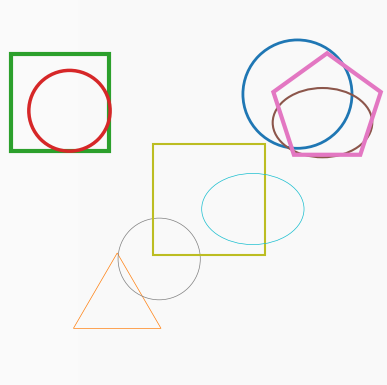[{"shape": "circle", "thickness": 2, "radius": 0.7, "center": [0.768, 0.756]}, {"shape": "triangle", "thickness": 0.5, "radius": 0.65, "center": [0.302, 0.212]}, {"shape": "square", "thickness": 3, "radius": 0.63, "center": [0.155, 0.733]}, {"shape": "circle", "thickness": 2.5, "radius": 0.52, "center": [0.179, 0.712]}, {"shape": "oval", "thickness": 1.5, "radius": 0.64, "center": [0.832, 0.681]}, {"shape": "pentagon", "thickness": 3, "radius": 0.73, "center": [0.844, 0.716]}, {"shape": "circle", "thickness": 0.5, "radius": 0.53, "center": [0.411, 0.327]}, {"shape": "square", "thickness": 1.5, "radius": 0.72, "center": [0.538, 0.482]}, {"shape": "oval", "thickness": 0.5, "radius": 0.66, "center": [0.653, 0.457]}]